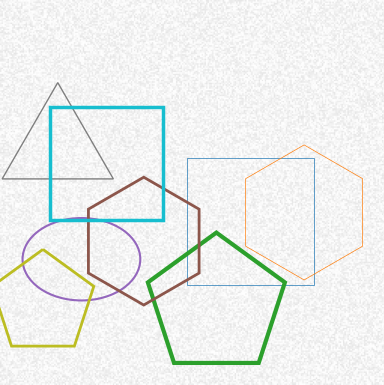[{"shape": "square", "thickness": 0.5, "radius": 0.82, "center": [0.651, 0.425]}, {"shape": "hexagon", "thickness": 0.5, "radius": 0.88, "center": [0.79, 0.448]}, {"shape": "pentagon", "thickness": 3, "radius": 0.94, "center": [0.562, 0.209]}, {"shape": "oval", "thickness": 1.5, "radius": 0.76, "center": [0.211, 0.327]}, {"shape": "hexagon", "thickness": 2, "radius": 0.83, "center": [0.373, 0.374]}, {"shape": "triangle", "thickness": 1, "radius": 0.83, "center": [0.15, 0.619]}, {"shape": "pentagon", "thickness": 2, "radius": 0.69, "center": [0.112, 0.213]}, {"shape": "square", "thickness": 2.5, "radius": 0.73, "center": [0.276, 0.577]}]